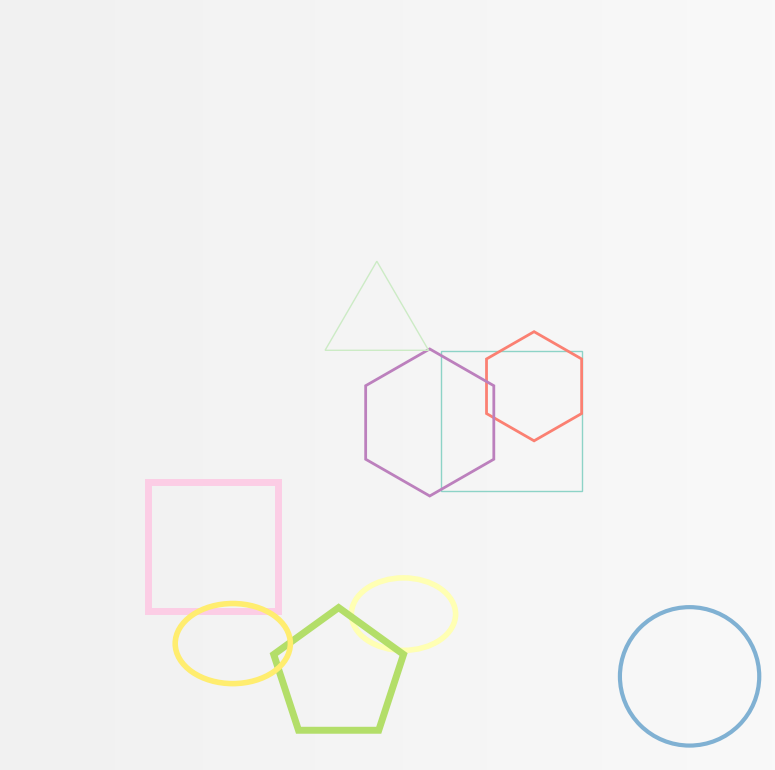[{"shape": "square", "thickness": 0.5, "radius": 0.45, "center": [0.66, 0.454]}, {"shape": "oval", "thickness": 2, "radius": 0.34, "center": [0.521, 0.202]}, {"shape": "hexagon", "thickness": 1, "radius": 0.35, "center": [0.689, 0.498]}, {"shape": "circle", "thickness": 1.5, "radius": 0.45, "center": [0.89, 0.122]}, {"shape": "pentagon", "thickness": 2.5, "radius": 0.44, "center": [0.437, 0.123]}, {"shape": "square", "thickness": 2.5, "radius": 0.42, "center": [0.275, 0.291]}, {"shape": "hexagon", "thickness": 1, "radius": 0.48, "center": [0.554, 0.451]}, {"shape": "triangle", "thickness": 0.5, "radius": 0.39, "center": [0.486, 0.584]}, {"shape": "oval", "thickness": 2, "radius": 0.37, "center": [0.3, 0.164]}]